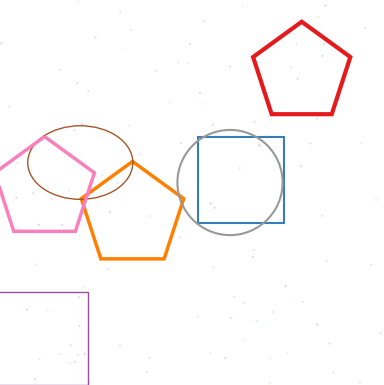[{"shape": "pentagon", "thickness": 3, "radius": 0.66, "center": [0.784, 0.811]}, {"shape": "square", "thickness": 1.5, "radius": 0.56, "center": [0.625, 0.532]}, {"shape": "square", "thickness": 1, "radius": 0.61, "center": [0.107, 0.121]}, {"shape": "pentagon", "thickness": 2.5, "radius": 0.7, "center": [0.344, 0.441]}, {"shape": "oval", "thickness": 1, "radius": 0.68, "center": [0.209, 0.578]}, {"shape": "pentagon", "thickness": 2.5, "radius": 0.68, "center": [0.116, 0.509]}, {"shape": "circle", "thickness": 1.5, "radius": 0.68, "center": [0.597, 0.526]}]